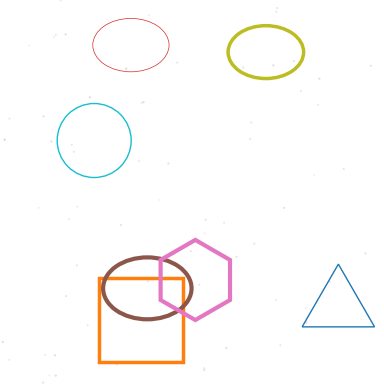[{"shape": "triangle", "thickness": 1, "radius": 0.54, "center": [0.879, 0.205]}, {"shape": "square", "thickness": 2.5, "radius": 0.54, "center": [0.367, 0.169]}, {"shape": "oval", "thickness": 0.5, "radius": 0.5, "center": [0.34, 0.883]}, {"shape": "oval", "thickness": 3, "radius": 0.57, "center": [0.383, 0.251]}, {"shape": "hexagon", "thickness": 3, "radius": 0.52, "center": [0.507, 0.273]}, {"shape": "oval", "thickness": 2.5, "radius": 0.49, "center": [0.691, 0.865]}, {"shape": "circle", "thickness": 1, "radius": 0.48, "center": [0.245, 0.635]}]